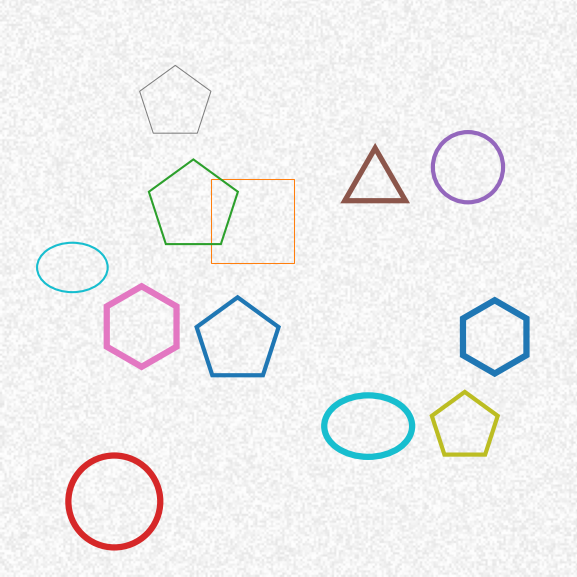[{"shape": "pentagon", "thickness": 2, "radius": 0.37, "center": [0.411, 0.41]}, {"shape": "hexagon", "thickness": 3, "radius": 0.32, "center": [0.857, 0.416]}, {"shape": "square", "thickness": 0.5, "radius": 0.36, "center": [0.437, 0.617]}, {"shape": "pentagon", "thickness": 1, "radius": 0.41, "center": [0.335, 0.642]}, {"shape": "circle", "thickness": 3, "radius": 0.4, "center": [0.198, 0.131]}, {"shape": "circle", "thickness": 2, "radius": 0.3, "center": [0.81, 0.71]}, {"shape": "triangle", "thickness": 2.5, "radius": 0.3, "center": [0.65, 0.682]}, {"shape": "hexagon", "thickness": 3, "radius": 0.35, "center": [0.245, 0.434]}, {"shape": "pentagon", "thickness": 0.5, "radius": 0.32, "center": [0.304, 0.821]}, {"shape": "pentagon", "thickness": 2, "radius": 0.3, "center": [0.805, 0.261]}, {"shape": "oval", "thickness": 1, "radius": 0.31, "center": [0.125, 0.536]}, {"shape": "oval", "thickness": 3, "radius": 0.38, "center": [0.638, 0.261]}]